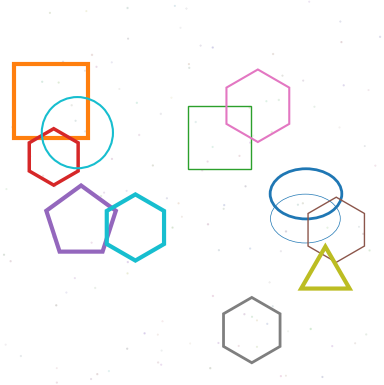[{"shape": "oval", "thickness": 2, "radius": 0.47, "center": [0.795, 0.497]}, {"shape": "oval", "thickness": 0.5, "radius": 0.45, "center": [0.793, 0.432]}, {"shape": "square", "thickness": 3, "radius": 0.48, "center": [0.132, 0.737]}, {"shape": "square", "thickness": 1, "radius": 0.41, "center": [0.57, 0.642]}, {"shape": "hexagon", "thickness": 2.5, "radius": 0.37, "center": [0.139, 0.592]}, {"shape": "pentagon", "thickness": 3, "radius": 0.47, "center": [0.211, 0.423]}, {"shape": "hexagon", "thickness": 1, "radius": 0.42, "center": [0.873, 0.403]}, {"shape": "hexagon", "thickness": 1.5, "radius": 0.47, "center": [0.67, 0.725]}, {"shape": "hexagon", "thickness": 2, "radius": 0.42, "center": [0.654, 0.143]}, {"shape": "triangle", "thickness": 3, "radius": 0.36, "center": [0.845, 0.287]}, {"shape": "hexagon", "thickness": 3, "radius": 0.43, "center": [0.352, 0.409]}, {"shape": "circle", "thickness": 1.5, "radius": 0.46, "center": [0.201, 0.655]}]